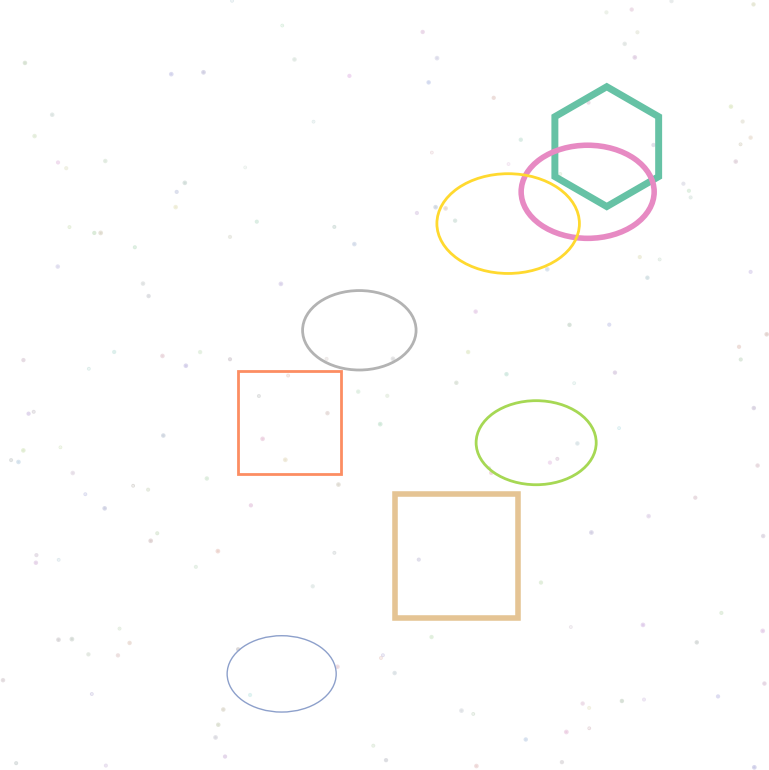[{"shape": "hexagon", "thickness": 2.5, "radius": 0.39, "center": [0.788, 0.81]}, {"shape": "square", "thickness": 1, "radius": 0.33, "center": [0.377, 0.451]}, {"shape": "oval", "thickness": 0.5, "radius": 0.35, "center": [0.366, 0.125]}, {"shape": "oval", "thickness": 2, "radius": 0.43, "center": [0.763, 0.751]}, {"shape": "oval", "thickness": 1, "radius": 0.39, "center": [0.696, 0.425]}, {"shape": "oval", "thickness": 1, "radius": 0.46, "center": [0.66, 0.71]}, {"shape": "square", "thickness": 2, "radius": 0.4, "center": [0.593, 0.278]}, {"shape": "oval", "thickness": 1, "radius": 0.37, "center": [0.467, 0.571]}]